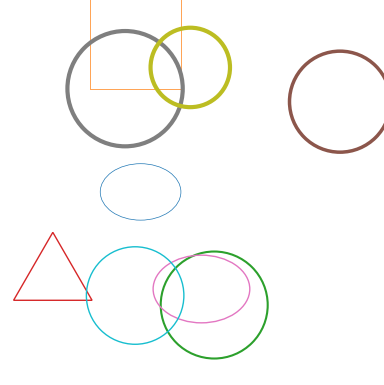[{"shape": "oval", "thickness": 0.5, "radius": 0.52, "center": [0.365, 0.502]}, {"shape": "square", "thickness": 0.5, "radius": 0.59, "center": [0.351, 0.886]}, {"shape": "circle", "thickness": 1.5, "radius": 0.69, "center": [0.556, 0.208]}, {"shape": "triangle", "thickness": 1, "radius": 0.59, "center": [0.137, 0.279]}, {"shape": "circle", "thickness": 2.5, "radius": 0.66, "center": [0.883, 0.736]}, {"shape": "oval", "thickness": 1, "radius": 0.63, "center": [0.523, 0.249]}, {"shape": "circle", "thickness": 3, "radius": 0.75, "center": [0.325, 0.77]}, {"shape": "circle", "thickness": 3, "radius": 0.52, "center": [0.494, 0.825]}, {"shape": "circle", "thickness": 1, "radius": 0.63, "center": [0.351, 0.232]}]